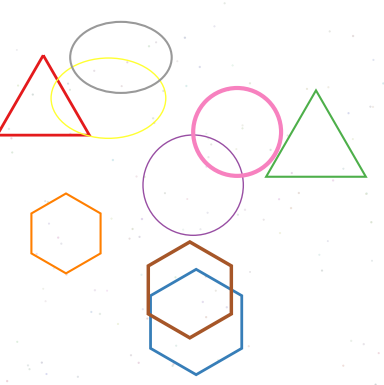[{"shape": "triangle", "thickness": 2, "radius": 0.69, "center": [0.112, 0.718]}, {"shape": "hexagon", "thickness": 2, "radius": 0.68, "center": [0.509, 0.164]}, {"shape": "triangle", "thickness": 1.5, "radius": 0.75, "center": [0.821, 0.616]}, {"shape": "circle", "thickness": 1, "radius": 0.65, "center": [0.502, 0.519]}, {"shape": "hexagon", "thickness": 1.5, "radius": 0.52, "center": [0.171, 0.394]}, {"shape": "oval", "thickness": 1, "radius": 0.74, "center": [0.282, 0.745]}, {"shape": "hexagon", "thickness": 2.5, "radius": 0.62, "center": [0.493, 0.247]}, {"shape": "circle", "thickness": 3, "radius": 0.57, "center": [0.616, 0.657]}, {"shape": "oval", "thickness": 1.5, "radius": 0.66, "center": [0.314, 0.851]}]